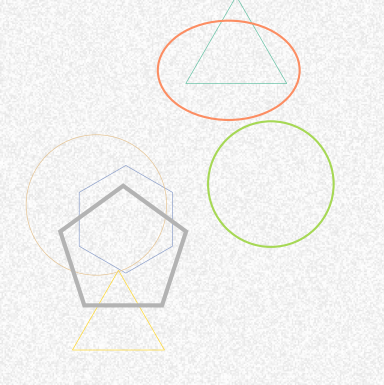[{"shape": "triangle", "thickness": 0.5, "radius": 0.76, "center": [0.614, 0.859]}, {"shape": "oval", "thickness": 1.5, "radius": 0.92, "center": [0.594, 0.817]}, {"shape": "hexagon", "thickness": 0.5, "radius": 0.7, "center": [0.327, 0.43]}, {"shape": "circle", "thickness": 1.5, "radius": 0.82, "center": [0.704, 0.522]}, {"shape": "triangle", "thickness": 0.5, "radius": 0.69, "center": [0.308, 0.16]}, {"shape": "circle", "thickness": 0.5, "radius": 0.91, "center": [0.25, 0.468]}, {"shape": "pentagon", "thickness": 3, "radius": 0.86, "center": [0.32, 0.346]}]